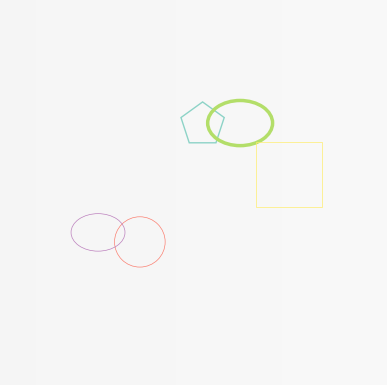[{"shape": "pentagon", "thickness": 1, "radius": 0.29, "center": [0.523, 0.677]}, {"shape": "circle", "thickness": 0.5, "radius": 0.33, "center": [0.361, 0.372]}, {"shape": "oval", "thickness": 2.5, "radius": 0.42, "center": [0.62, 0.68]}, {"shape": "oval", "thickness": 0.5, "radius": 0.35, "center": [0.253, 0.396]}, {"shape": "square", "thickness": 0.5, "radius": 0.42, "center": [0.745, 0.546]}]